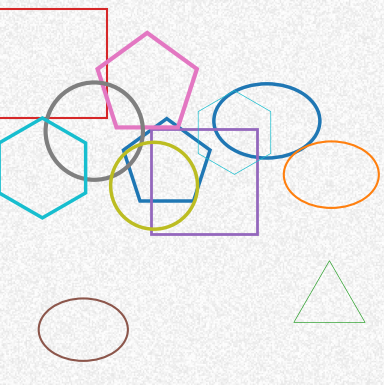[{"shape": "oval", "thickness": 2.5, "radius": 0.69, "center": [0.693, 0.686]}, {"shape": "pentagon", "thickness": 2.5, "radius": 0.59, "center": [0.433, 0.574]}, {"shape": "oval", "thickness": 1.5, "radius": 0.62, "center": [0.861, 0.546]}, {"shape": "triangle", "thickness": 0.5, "radius": 0.53, "center": [0.856, 0.216]}, {"shape": "square", "thickness": 1.5, "radius": 0.7, "center": [0.136, 0.835]}, {"shape": "square", "thickness": 2, "radius": 0.68, "center": [0.53, 0.528]}, {"shape": "oval", "thickness": 1.5, "radius": 0.58, "center": [0.216, 0.144]}, {"shape": "pentagon", "thickness": 3, "radius": 0.68, "center": [0.382, 0.779]}, {"shape": "circle", "thickness": 3, "radius": 0.63, "center": [0.245, 0.659]}, {"shape": "circle", "thickness": 2.5, "radius": 0.56, "center": [0.4, 0.518]}, {"shape": "hexagon", "thickness": 2.5, "radius": 0.65, "center": [0.11, 0.564]}, {"shape": "hexagon", "thickness": 0.5, "radius": 0.54, "center": [0.609, 0.656]}]